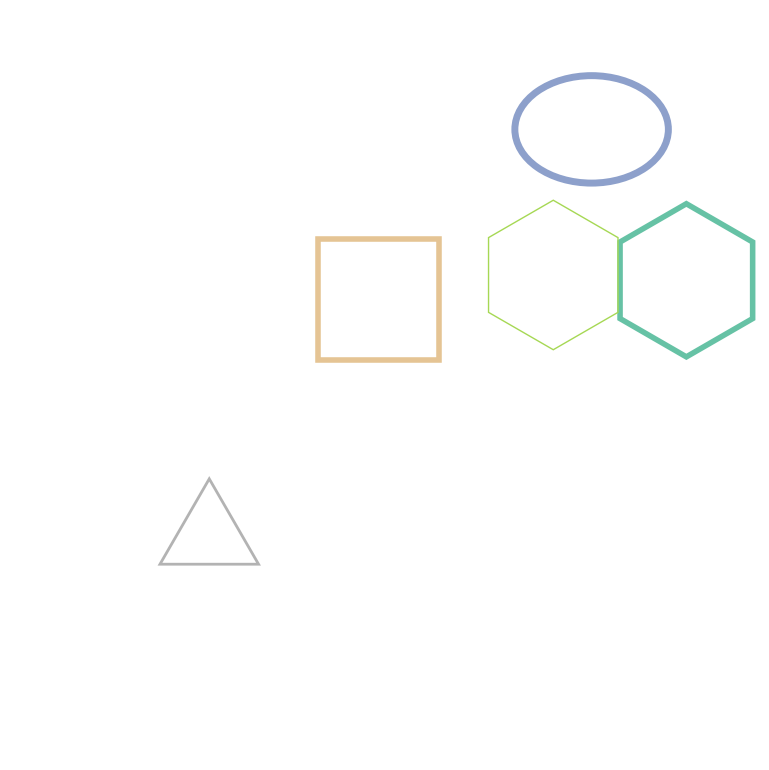[{"shape": "hexagon", "thickness": 2, "radius": 0.5, "center": [0.891, 0.636]}, {"shape": "oval", "thickness": 2.5, "radius": 0.5, "center": [0.768, 0.832]}, {"shape": "hexagon", "thickness": 0.5, "radius": 0.49, "center": [0.719, 0.643]}, {"shape": "square", "thickness": 2, "radius": 0.39, "center": [0.491, 0.611]}, {"shape": "triangle", "thickness": 1, "radius": 0.37, "center": [0.272, 0.304]}]